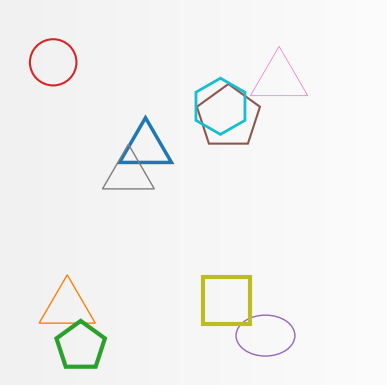[{"shape": "triangle", "thickness": 2.5, "radius": 0.39, "center": [0.375, 0.617]}, {"shape": "triangle", "thickness": 1, "radius": 0.42, "center": [0.173, 0.202]}, {"shape": "pentagon", "thickness": 3, "radius": 0.33, "center": [0.208, 0.101]}, {"shape": "circle", "thickness": 1.5, "radius": 0.3, "center": [0.137, 0.838]}, {"shape": "oval", "thickness": 1, "radius": 0.38, "center": [0.685, 0.128]}, {"shape": "pentagon", "thickness": 1.5, "radius": 0.43, "center": [0.589, 0.696]}, {"shape": "triangle", "thickness": 0.5, "radius": 0.43, "center": [0.72, 0.794]}, {"shape": "triangle", "thickness": 1, "radius": 0.39, "center": [0.331, 0.548]}, {"shape": "square", "thickness": 3, "radius": 0.3, "center": [0.584, 0.219]}, {"shape": "hexagon", "thickness": 2, "radius": 0.36, "center": [0.569, 0.724]}]